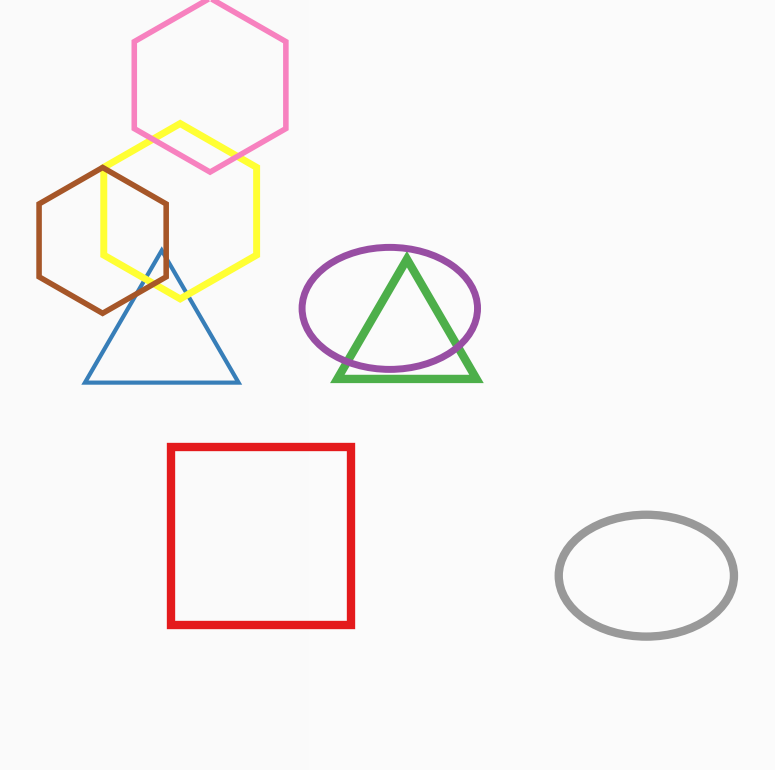[{"shape": "square", "thickness": 3, "radius": 0.58, "center": [0.337, 0.304]}, {"shape": "triangle", "thickness": 1.5, "radius": 0.57, "center": [0.209, 0.56]}, {"shape": "triangle", "thickness": 3, "radius": 0.52, "center": [0.525, 0.56]}, {"shape": "oval", "thickness": 2.5, "radius": 0.57, "center": [0.503, 0.6]}, {"shape": "hexagon", "thickness": 2.5, "radius": 0.57, "center": [0.233, 0.726]}, {"shape": "hexagon", "thickness": 2, "radius": 0.47, "center": [0.132, 0.688]}, {"shape": "hexagon", "thickness": 2, "radius": 0.56, "center": [0.271, 0.889]}, {"shape": "oval", "thickness": 3, "radius": 0.57, "center": [0.834, 0.252]}]